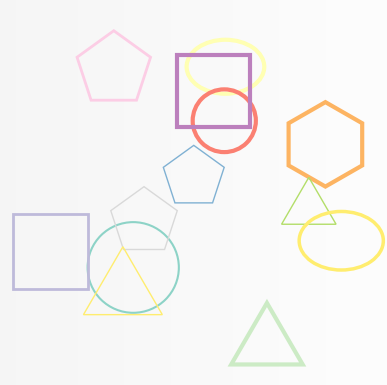[{"shape": "circle", "thickness": 1.5, "radius": 0.59, "center": [0.344, 0.305]}, {"shape": "oval", "thickness": 3, "radius": 0.5, "center": [0.582, 0.827]}, {"shape": "square", "thickness": 2, "radius": 0.48, "center": [0.13, 0.346]}, {"shape": "circle", "thickness": 3, "radius": 0.41, "center": [0.579, 0.686]}, {"shape": "pentagon", "thickness": 1, "radius": 0.41, "center": [0.5, 0.54]}, {"shape": "hexagon", "thickness": 3, "radius": 0.55, "center": [0.84, 0.625]}, {"shape": "triangle", "thickness": 1, "radius": 0.41, "center": [0.797, 0.458]}, {"shape": "pentagon", "thickness": 2, "radius": 0.5, "center": [0.294, 0.82]}, {"shape": "pentagon", "thickness": 1, "radius": 0.45, "center": [0.372, 0.425]}, {"shape": "square", "thickness": 3, "radius": 0.47, "center": [0.55, 0.763]}, {"shape": "triangle", "thickness": 3, "radius": 0.53, "center": [0.689, 0.107]}, {"shape": "oval", "thickness": 2.5, "radius": 0.54, "center": [0.881, 0.375]}, {"shape": "triangle", "thickness": 1, "radius": 0.59, "center": [0.317, 0.241]}]